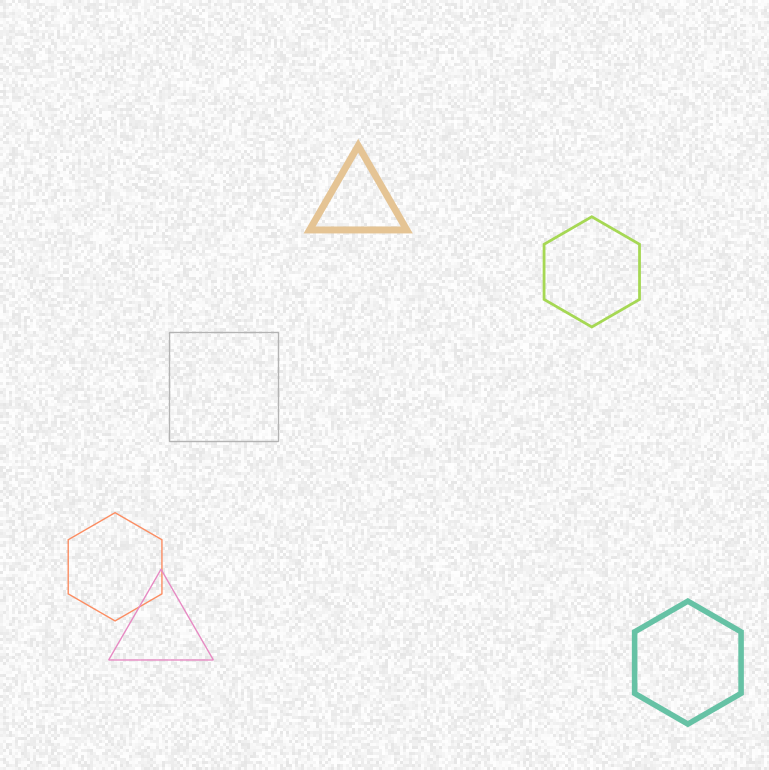[{"shape": "hexagon", "thickness": 2, "radius": 0.4, "center": [0.893, 0.139]}, {"shape": "hexagon", "thickness": 0.5, "radius": 0.35, "center": [0.149, 0.264]}, {"shape": "triangle", "thickness": 0.5, "radius": 0.39, "center": [0.209, 0.182]}, {"shape": "hexagon", "thickness": 1, "radius": 0.36, "center": [0.769, 0.647]}, {"shape": "triangle", "thickness": 2.5, "radius": 0.36, "center": [0.465, 0.738]}, {"shape": "square", "thickness": 0.5, "radius": 0.35, "center": [0.29, 0.498]}]